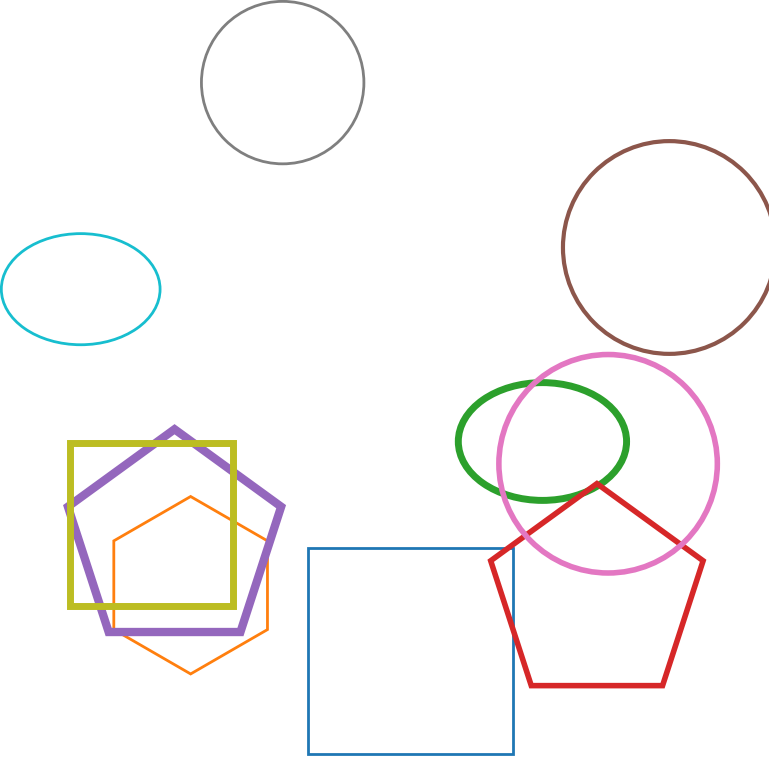[{"shape": "square", "thickness": 1, "radius": 0.67, "center": [0.533, 0.155]}, {"shape": "hexagon", "thickness": 1, "radius": 0.58, "center": [0.248, 0.24]}, {"shape": "oval", "thickness": 2.5, "radius": 0.55, "center": [0.704, 0.427]}, {"shape": "pentagon", "thickness": 2, "radius": 0.73, "center": [0.775, 0.227]}, {"shape": "pentagon", "thickness": 3, "radius": 0.73, "center": [0.227, 0.297]}, {"shape": "circle", "thickness": 1.5, "radius": 0.69, "center": [0.869, 0.679]}, {"shape": "circle", "thickness": 2, "radius": 0.71, "center": [0.79, 0.398]}, {"shape": "circle", "thickness": 1, "radius": 0.53, "center": [0.367, 0.893]}, {"shape": "square", "thickness": 2.5, "radius": 0.53, "center": [0.197, 0.319]}, {"shape": "oval", "thickness": 1, "radius": 0.52, "center": [0.105, 0.624]}]